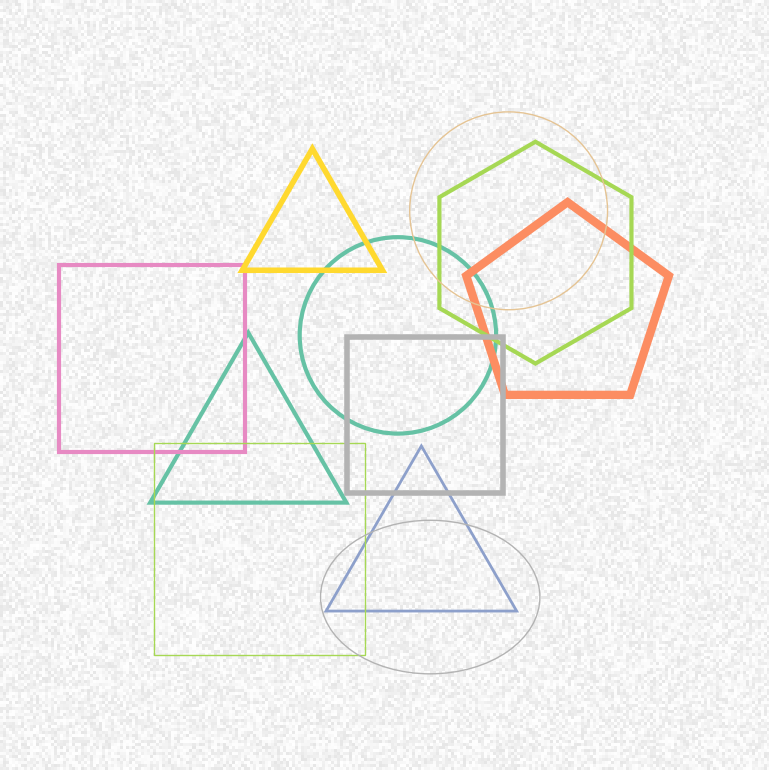[{"shape": "circle", "thickness": 1.5, "radius": 0.64, "center": [0.517, 0.564]}, {"shape": "triangle", "thickness": 1.5, "radius": 0.74, "center": [0.322, 0.421]}, {"shape": "pentagon", "thickness": 3, "radius": 0.69, "center": [0.737, 0.599]}, {"shape": "triangle", "thickness": 1, "radius": 0.71, "center": [0.547, 0.278]}, {"shape": "square", "thickness": 1.5, "radius": 0.6, "center": [0.198, 0.534]}, {"shape": "hexagon", "thickness": 1.5, "radius": 0.72, "center": [0.695, 0.672]}, {"shape": "square", "thickness": 0.5, "radius": 0.69, "center": [0.337, 0.287]}, {"shape": "triangle", "thickness": 2, "radius": 0.53, "center": [0.406, 0.702]}, {"shape": "circle", "thickness": 0.5, "radius": 0.64, "center": [0.661, 0.726]}, {"shape": "oval", "thickness": 0.5, "radius": 0.71, "center": [0.559, 0.225]}, {"shape": "square", "thickness": 2, "radius": 0.51, "center": [0.552, 0.461]}]